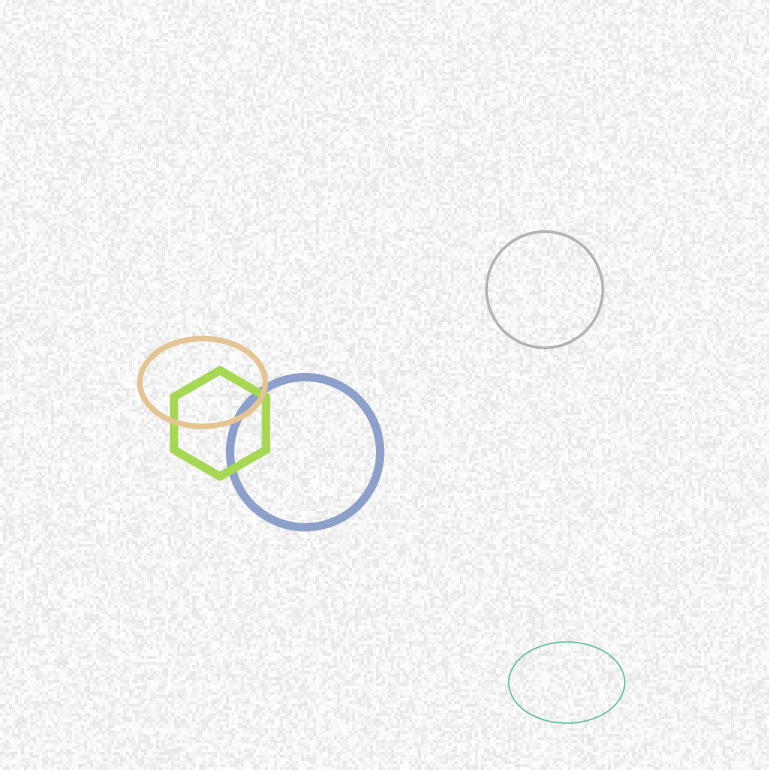[{"shape": "oval", "thickness": 0.5, "radius": 0.38, "center": [0.736, 0.114]}, {"shape": "circle", "thickness": 3, "radius": 0.49, "center": [0.396, 0.413]}, {"shape": "hexagon", "thickness": 3, "radius": 0.34, "center": [0.286, 0.45]}, {"shape": "oval", "thickness": 2, "radius": 0.41, "center": [0.263, 0.503]}, {"shape": "circle", "thickness": 1, "radius": 0.38, "center": [0.707, 0.624]}]